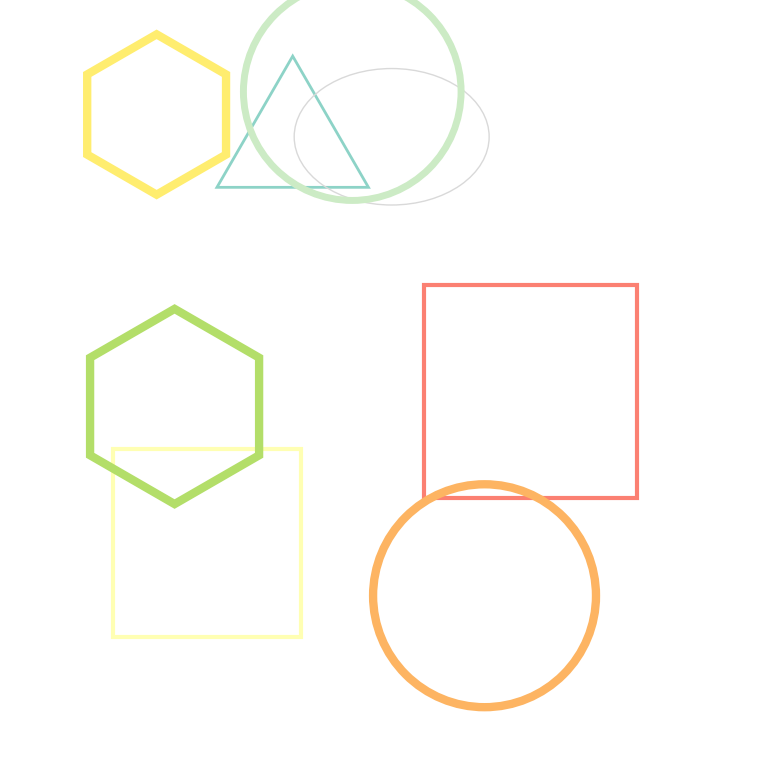[{"shape": "triangle", "thickness": 1, "radius": 0.57, "center": [0.38, 0.814]}, {"shape": "square", "thickness": 1.5, "radius": 0.61, "center": [0.268, 0.295]}, {"shape": "square", "thickness": 1.5, "radius": 0.69, "center": [0.689, 0.492]}, {"shape": "circle", "thickness": 3, "radius": 0.72, "center": [0.629, 0.226]}, {"shape": "hexagon", "thickness": 3, "radius": 0.63, "center": [0.227, 0.472]}, {"shape": "oval", "thickness": 0.5, "radius": 0.63, "center": [0.509, 0.822]}, {"shape": "circle", "thickness": 2.5, "radius": 0.71, "center": [0.457, 0.881]}, {"shape": "hexagon", "thickness": 3, "radius": 0.52, "center": [0.203, 0.851]}]